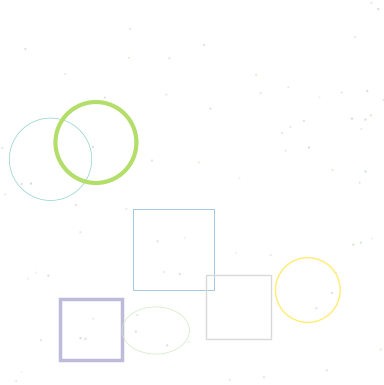[{"shape": "circle", "thickness": 0.5, "radius": 0.53, "center": [0.131, 0.586]}, {"shape": "square", "thickness": 2.5, "radius": 0.4, "center": [0.236, 0.144]}, {"shape": "square", "thickness": 0.5, "radius": 0.52, "center": [0.451, 0.352]}, {"shape": "circle", "thickness": 3, "radius": 0.53, "center": [0.249, 0.63]}, {"shape": "square", "thickness": 1, "radius": 0.42, "center": [0.619, 0.203]}, {"shape": "oval", "thickness": 0.5, "radius": 0.44, "center": [0.405, 0.142]}, {"shape": "circle", "thickness": 1, "radius": 0.42, "center": [0.8, 0.247]}]